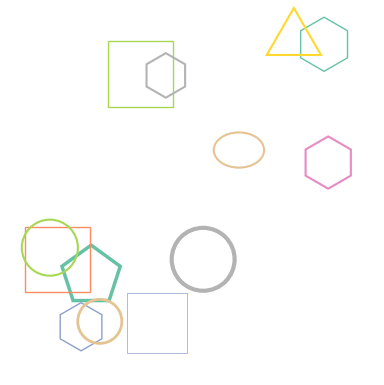[{"shape": "pentagon", "thickness": 2.5, "radius": 0.4, "center": [0.237, 0.284]}, {"shape": "hexagon", "thickness": 1, "radius": 0.35, "center": [0.842, 0.885]}, {"shape": "square", "thickness": 1, "radius": 0.42, "center": [0.149, 0.326]}, {"shape": "square", "thickness": 0.5, "radius": 0.39, "center": [0.408, 0.16]}, {"shape": "hexagon", "thickness": 1, "radius": 0.31, "center": [0.21, 0.151]}, {"shape": "hexagon", "thickness": 1.5, "radius": 0.34, "center": [0.853, 0.578]}, {"shape": "circle", "thickness": 1.5, "radius": 0.36, "center": [0.129, 0.357]}, {"shape": "square", "thickness": 1, "radius": 0.42, "center": [0.364, 0.807]}, {"shape": "triangle", "thickness": 1.5, "radius": 0.41, "center": [0.763, 0.898]}, {"shape": "circle", "thickness": 2, "radius": 0.29, "center": [0.259, 0.165]}, {"shape": "oval", "thickness": 1.5, "radius": 0.33, "center": [0.621, 0.61]}, {"shape": "circle", "thickness": 3, "radius": 0.41, "center": [0.528, 0.326]}, {"shape": "hexagon", "thickness": 1.5, "radius": 0.29, "center": [0.431, 0.804]}]